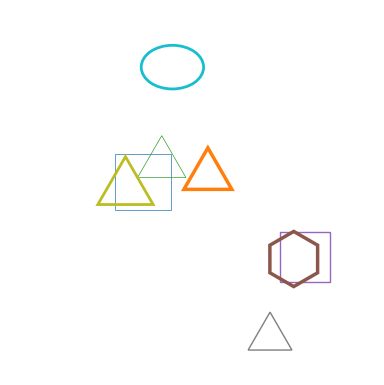[{"shape": "square", "thickness": 0.5, "radius": 0.36, "center": [0.37, 0.527]}, {"shape": "triangle", "thickness": 2.5, "radius": 0.36, "center": [0.54, 0.544]}, {"shape": "triangle", "thickness": 0.5, "radius": 0.36, "center": [0.42, 0.575]}, {"shape": "square", "thickness": 1, "radius": 0.33, "center": [0.793, 0.332]}, {"shape": "hexagon", "thickness": 2.5, "radius": 0.36, "center": [0.763, 0.327]}, {"shape": "triangle", "thickness": 1, "radius": 0.33, "center": [0.701, 0.124]}, {"shape": "triangle", "thickness": 2, "radius": 0.41, "center": [0.326, 0.51]}, {"shape": "oval", "thickness": 2, "radius": 0.41, "center": [0.448, 0.826]}]